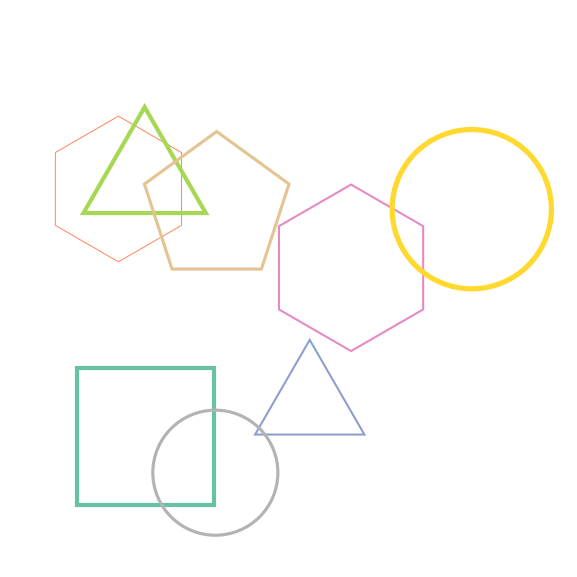[{"shape": "square", "thickness": 2, "radius": 0.59, "center": [0.252, 0.243]}, {"shape": "hexagon", "thickness": 0.5, "radius": 0.63, "center": [0.205, 0.672]}, {"shape": "triangle", "thickness": 1, "radius": 0.55, "center": [0.536, 0.301]}, {"shape": "hexagon", "thickness": 1, "radius": 0.72, "center": [0.608, 0.535]}, {"shape": "triangle", "thickness": 2, "radius": 0.61, "center": [0.25, 0.691]}, {"shape": "circle", "thickness": 2.5, "radius": 0.69, "center": [0.817, 0.637]}, {"shape": "pentagon", "thickness": 1.5, "radius": 0.66, "center": [0.375, 0.64]}, {"shape": "circle", "thickness": 1.5, "radius": 0.54, "center": [0.373, 0.181]}]